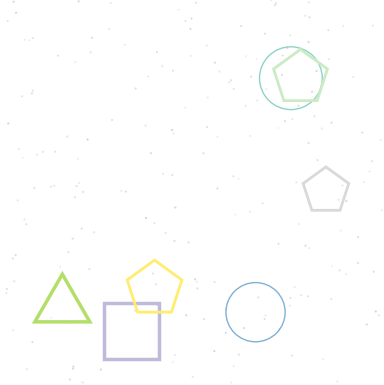[{"shape": "circle", "thickness": 1, "radius": 0.41, "center": [0.756, 0.797]}, {"shape": "square", "thickness": 2.5, "radius": 0.36, "center": [0.342, 0.141]}, {"shape": "circle", "thickness": 1, "radius": 0.38, "center": [0.664, 0.189]}, {"shape": "triangle", "thickness": 2.5, "radius": 0.41, "center": [0.162, 0.205]}, {"shape": "pentagon", "thickness": 2, "radius": 0.31, "center": [0.847, 0.504]}, {"shape": "pentagon", "thickness": 2, "radius": 0.37, "center": [0.781, 0.798]}, {"shape": "pentagon", "thickness": 2, "radius": 0.37, "center": [0.401, 0.25]}]